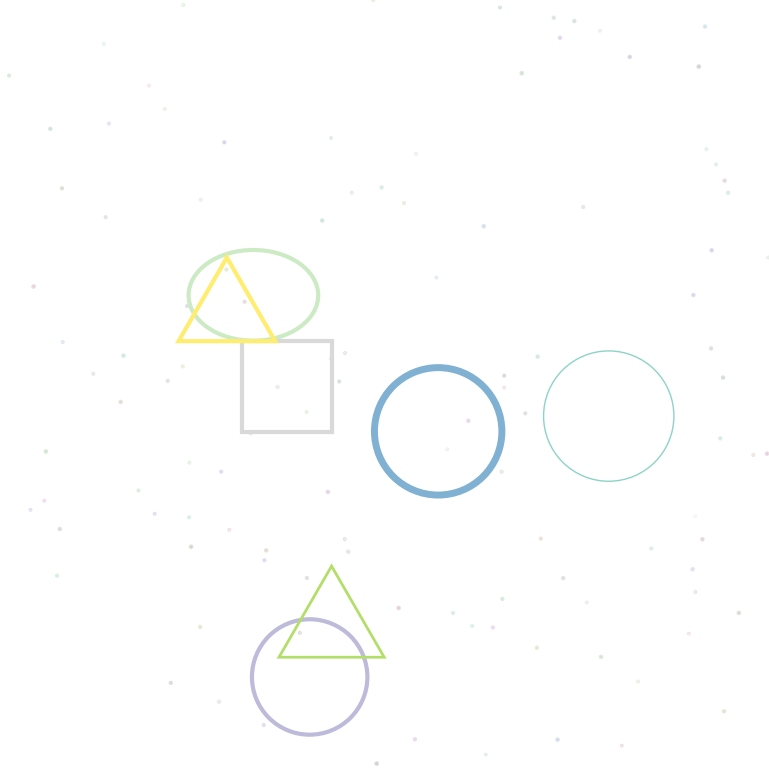[{"shape": "circle", "thickness": 0.5, "radius": 0.42, "center": [0.791, 0.46]}, {"shape": "circle", "thickness": 1.5, "radius": 0.37, "center": [0.402, 0.121]}, {"shape": "circle", "thickness": 2.5, "radius": 0.41, "center": [0.569, 0.44]}, {"shape": "triangle", "thickness": 1, "radius": 0.39, "center": [0.431, 0.186]}, {"shape": "square", "thickness": 1.5, "radius": 0.29, "center": [0.373, 0.498]}, {"shape": "oval", "thickness": 1.5, "radius": 0.42, "center": [0.329, 0.616]}, {"shape": "triangle", "thickness": 1.5, "radius": 0.36, "center": [0.295, 0.593]}]